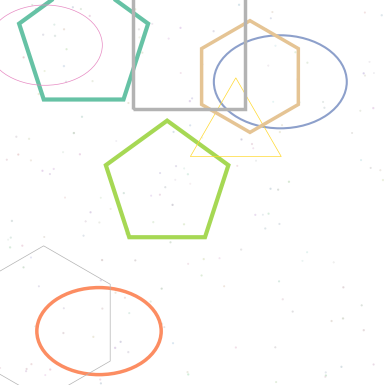[{"shape": "pentagon", "thickness": 3, "radius": 0.88, "center": [0.217, 0.884]}, {"shape": "oval", "thickness": 2.5, "radius": 0.81, "center": [0.257, 0.14]}, {"shape": "oval", "thickness": 1.5, "radius": 0.86, "center": [0.728, 0.788]}, {"shape": "oval", "thickness": 0.5, "radius": 0.74, "center": [0.117, 0.883]}, {"shape": "pentagon", "thickness": 3, "radius": 0.84, "center": [0.434, 0.519]}, {"shape": "triangle", "thickness": 0.5, "radius": 0.68, "center": [0.612, 0.662]}, {"shape": "hexagon", "thickness": 2.5, "radius": 0.73, "center": [0.649, 0.801]}, {"shape": "hexagon", "thickness": 0.5, "radius": 1.0, "center": [0.113, 0.162]}, {"shape": "square", "thickness": 2.5, "radius": 0.73, "center": [0.49, 0.862]}]